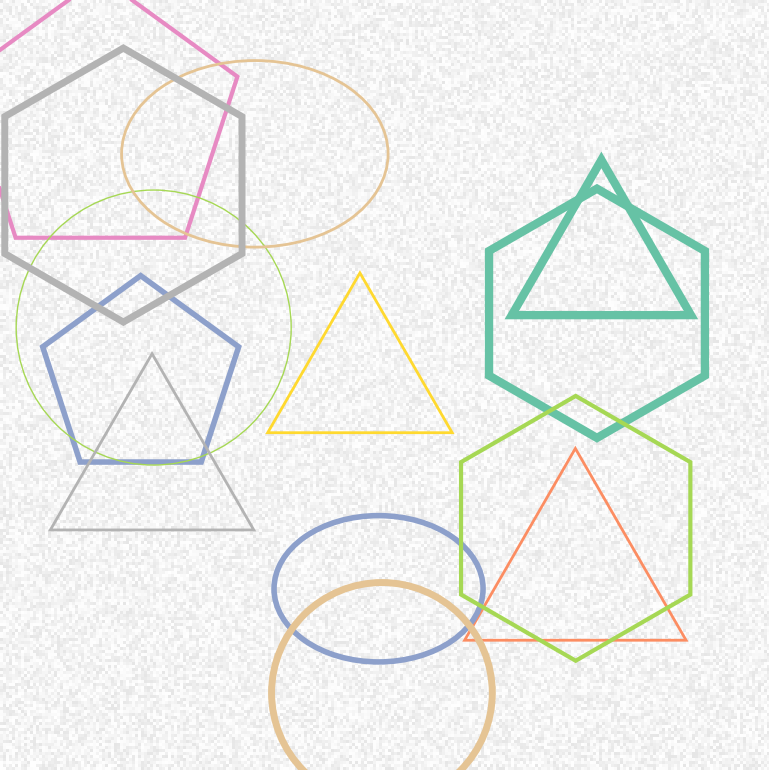[{"shape": "triangle", "thickness": 3, "radius": 0.67, "center": [0.781, 0.658]}, {"shape": "hexagon", "thickness": 3, "radius": 0.81, "center": [0.775, 0.593]}, {"shape": "triangle", "thickness": 1, "radius": 0.83, "center": [0.747, 0.252]}, {"shape": "oval", "thickness": 2, "radius": 0.68, "center": [0.492, 0.235]}, {"shape": "pentagon", "thickness": 2, "radius": 0.67, "center": [0.183, 0.508]}, {"shape": "pentagon", "thickness": 1.5, "radius": 0.94, "center": [0.13, 0.843]}, {"shape": "circle", "thickness": 0.5, "radius": 0.89, "center": [0.2, 0.575]}, {"shape": "hexagon", "thickness": 1.5, "radius": 0.86, "center": [0.748, 0.314]}, {"shape": "triangle", "thickness": 1, "radius": 0.69, "center": [0.467, 0.507]}, {"shape": "circle", "thickness": 2.5, "radius": 0.72, "center": [0.496, 0.1]}, {"shape": "oval", "thickness": 1, "radius": 0.87, "center": [0.331, 0.8]}, {"shape": "hexagon", "thickness": 2.5, "radius": 0.89, "center": [0.16, 0.76]}, {"shape": "triangle", "thickness": 1, "radius": 0.76, "center": [0.197, 0.388]}]